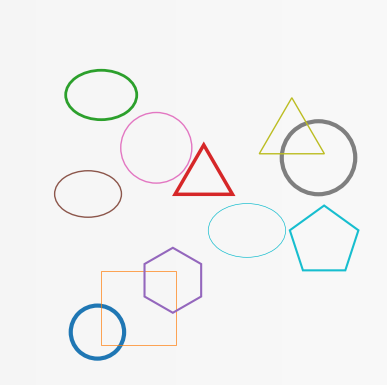[{"shape": "circle", "thickness": 3, "radius": 0.34, "center": [0.251, 0.137]}, {"shape": "square", "thickness": 0.5, "radius": 0.48, "center": [0.358, 0.2]}, {"shape": "oval", "thickness": 2, "radius": 0.46, "center": [0.261, 0.753]}, {"shape": "triangle", "thickness": 2.5, "radius": 0.43, "center": [0.526, 0.538]}, {"shape": "hexagon", "thickness": 1.5, "radius": 0.42, "center": [0.446, 0.272]}, {"shape": "oval", "thickness": 1, "radius": 0.43, "center": [0.227, 0.496]}, {"shape": "circle", "thickness": 1, "radius": 0.46, "center": [0.403, 0.616]}, {"shape": "circle", "thickness": 3, "radius": 0.47, "center": [0.822, 0.59]}, {"shape": "triangle", "thickness": 1, "radius": 0.49, "center": [0.753, 0.649]}, {"shape": "oval", "thickness": 0.5, "radius": 0.5, "center": [0.637, 0.401]}, {"shape": "pentagon", "thickness": 1.5, "radius": 0.47, "center": [0.836, 0.373]}]